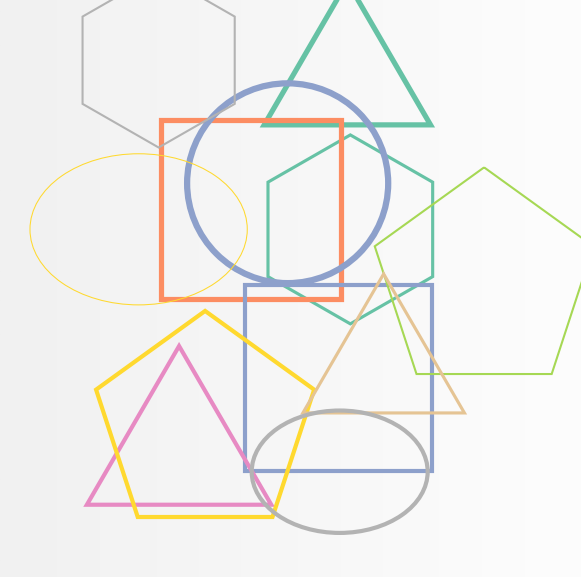[{"shape": "hexagon", "thickness": 1.5, "radius": 0.82, "center": [0.603, 0.602]}, {"shape": "triangle", "thickness": 2.5, "radius": 0.83, "center": [0.598, 0.865]}, {"shape": "square", "thickness": 2.5, "radius": 0.77, "center": [0.433, 0.636]}, {"shape": "circle", "thickness": 3, "radius": 0.86, "center": [0.495, 0.682]}, {"shape": "square", "thickness": 2, "radius": 0.81, "center": [0.583, 0.344]}, {"shape": "triangle", "thickness": 2, "radius": 0.92, "center": [0.308, 0.217]}, {"shape": "pentagon", "thickness": 1, "radius": 0.99, "center": [0.833, 0.511]}, {"shape": "pentagon", "thickness": 2, "radius": 0.99, "center": [0.353, 0.263]}, {"shape": "oval", "thickness": 0.5, "radius": 0.93, "center": [0.238, 0.602]}, {"shape": "triangle", "thickness": 1.5, "radius": 0.8, "center": [0.66, 0.364]}, {"shape": "hexagon", "thickness": 1, "radius": 0.76, "center": [0.273, 0.895]}, {"shape": "oval", "thickness": 2, "radius": 0.76, "center": [0.584, 0.182]}]